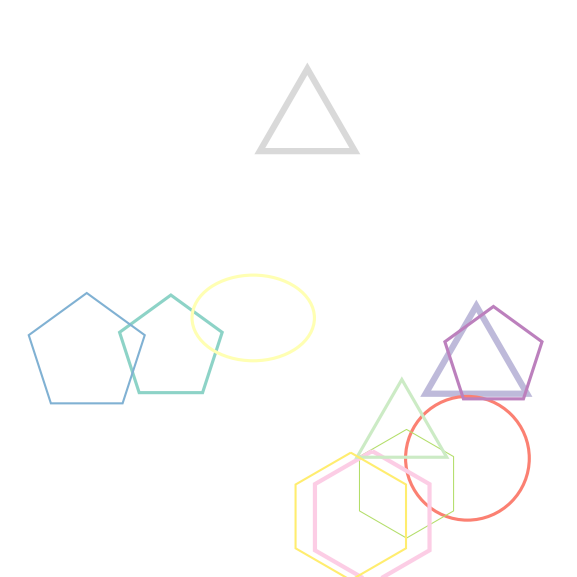[{"shape": "pentagon", "thickness": 1.5, "radius": 0.47, "center": [0.296, 0.395]}, {"shape": "oval", "thickness": 1.5, "radius": 0.53, "center": [0.439, 0.449]}, {"shape": "triangle", "thickness": 3, "radius": 0.51, "center": [0.825, 0.368]}, {"shape": "circle", "thickness": 1.5, "radius": 0.54, "center": [0.809, 0.206]}, {"shape": "pentagon", "thickness": 1, "radius": 0.53, "center": [0.15, 0.386]}, {"shape": "hexagon", "thickness": 0.5, "radius": 0.47, "center": [0.704, 0.161]}, {"shape": "hexagon", "thickness": 2, "radius": 0.57, "center": [0.645, 0.104]}, {"shape": "triangle", "thickness": 3, "radius": 0.48, "center": [0.532, 0.785]}, {"shape": "pentagon", "thickness": 1.5, "radius": 0.44, "center": [0.854, 0.38]}, {"shape": "triangle", "thickness": 1.5, "radius": 0.45, "center": [0.696, 0.252]}, {"shape": "hexagon", "thickness": 1, "radius": 0.55, "center": [0.607, 0.105]}]